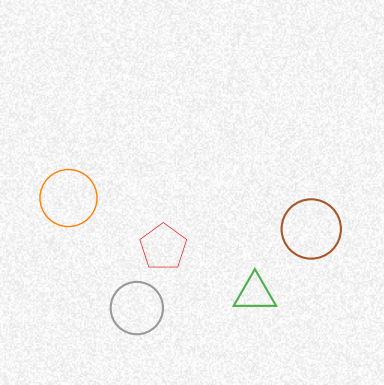[{"shape": "pentagon", "thickness": 0.5, "radius": 0.32, "center": [0.424, 0.358]}, {"shape": "triangle", "thickness": 1.5, "radius": 0.32, "center": [0.662, 0.237]}, {"shape": "circle", "thickness": 1, "radius": 0.37, "center": [0.178, 0.486]}, {"shape": "circle", "thickness": 1.5, "radius": 0.39, "center": [0.808, 0.405]}, {"shape": "circle", "thickness": 1.5, "radius": 0.34, "center": [0.355, 0.2]}]